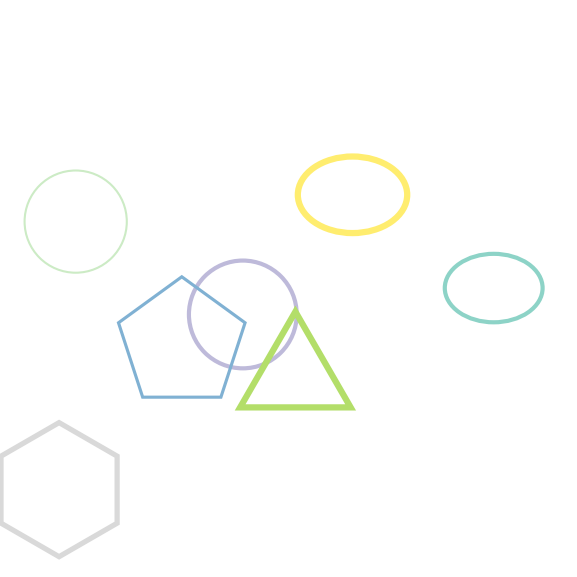[{"shape": "oval", "thickness": 2, "radius": 0.42, "center": [0.855, 0.5]}, {"shape": "circle", "thickness": 2, "radius": 0.47, "center": [0.42, 0.455]}, {"shape": "pentagon", "thickness": 1.5, "radius": 0.58, "center": [0.315, 0.405]}, {"shape": "triangle", "thickness": 3, "radius": 0.55, "center": [0.511, 0.349]}, {"shape": "hexagon", "thickness": 2.5, "radius": 0.58, "center": [0.102, 0.151]}, {"shape": "circle", "thickness": 1, "radius": 0.44, "center": [0.131, 0.615]}, {"shape": "oval", "thickness": 3, "radius": 0.47, "center": [0.61, 0.662]}]